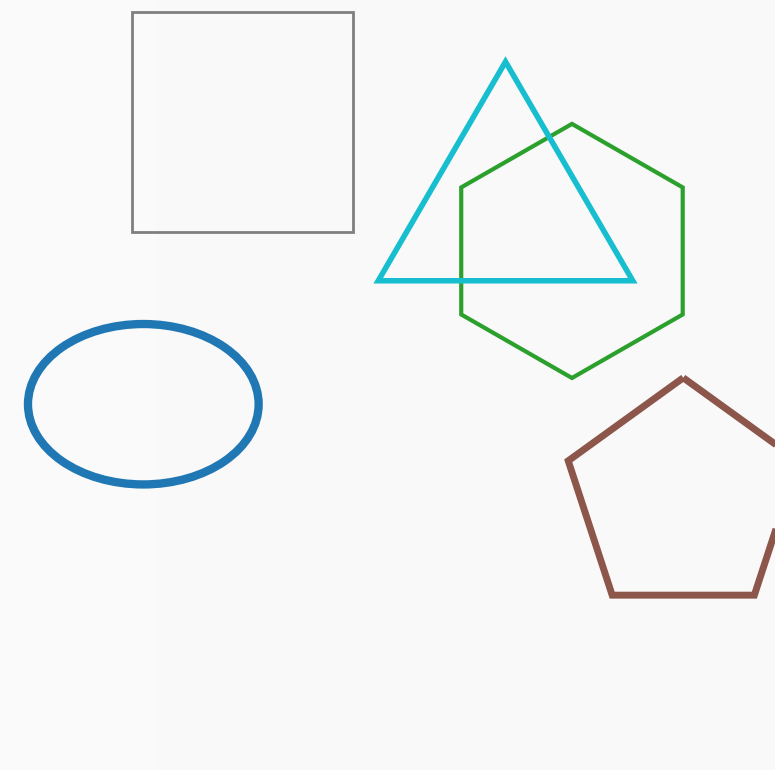[{"shape": "oval", "thickness": 3, "radius": 0.74, "center": [0.185, 0.475]}, {"shape": "hexagon", "thickness": 1.5, "radius": 0.82, "center": [0.738, 0.674]}, {"shape": "pentagon", "thickness": 2.5, "radius": 0.78, "center": [0.882, 0.353]}, {"shape": "square", "thickness": 1, "radius": 0.71, "center": [0.312, 0.842]}, {"shape": "triangle", "thickness": 2, "radius": 0.95, "center": [0.652, 0.73]}]